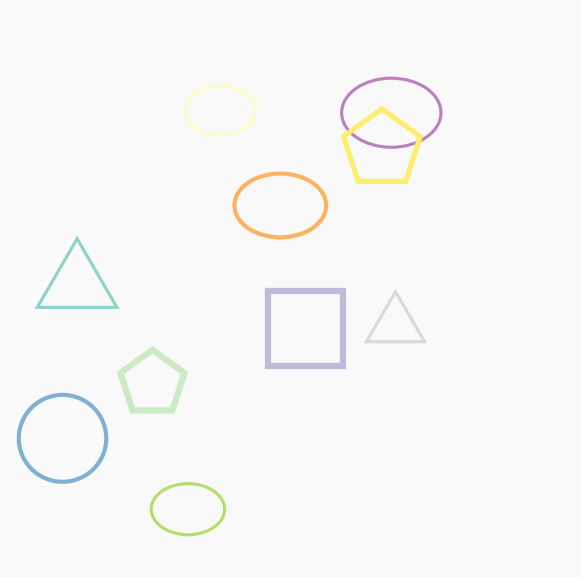[{"shape": "triangle", "thickness": 1.5, "radius": 0.4, "center": [0.133, 0.506]}, {"shape": "oval", "thickness": 1, "radius": 0.31, "center": [0.379, 0.808]}, {"shape": "square", "thickness": 3, "radius": 0.32, "center": [0.525, 0.431]}, {"shape": "circle", "thickness": 2, "radius": 0.38, "center": [0.108, 0.24]}, {"shape": "oval", "thickness": 2, "radius": 0.39, "center": [0.482, 0.643]}, {"shape": "oval", "thickness": 1.5, "radius": 0.32, "center": [0.323, 0.117]}, {"shape": "triangle", "thickness": 1.5, "radius": 0.29, "center": [0.68, 0.436]}, {"shape": "oval", "thickness": 1.5, "radius": 0.43, "center": [0.673, 0.804]}, {"shape": "pentagon", "thickness": 3, "radius": 0.29, "center": [0.262, 0.335]}, {"shape": "pentagon", "thickness": 2.5, "radius": 0.35, "center": [0.657, 0.741]}]